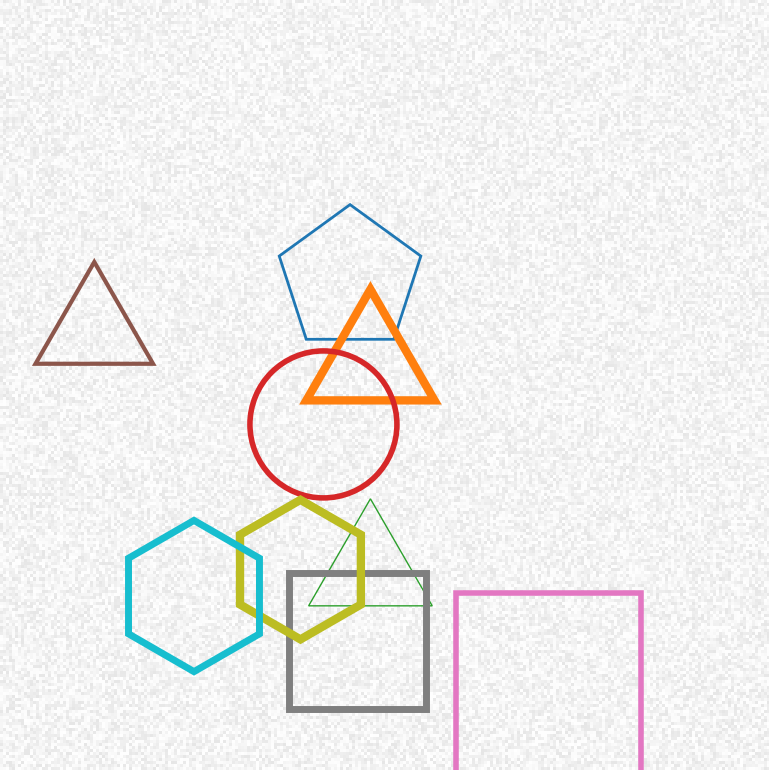[{"shape": "pentagon", "thickness": 1, "radius": 0.48, "center": [0.455, 0.638]}, {"shape": "triangle", "thickness": 3, "radius": 0.48, "center": [0.481, 0.528]}, {"shape": "triangle", "thickness": 0.5, "radius": 0.46, "center": [0.481, 0.26]}, {"shape": "circle", "thickness": 2, "radius": 0.48, "center": [0.42, 0.449]}, {"shape": "triangle", "thickness": 1.5, "radius": 0.44, "center": [0.122, 0.572]}, {"shape": "square", "thickness": 2, "radius": 0.6, "center": [0.712, 0.11]}, {"shape": "square", "thickness": 2.5, "radius": 0.44, "center": [0.464, 0.168]}, {"shape": "hexagon", "thickness": 3, "radius": 0.45, "center": [0.39, 0.26]}, {"shape": "hexagon", "thickness": 2.5, "radius": 0.49, "center": [0.252, 0.226]}]